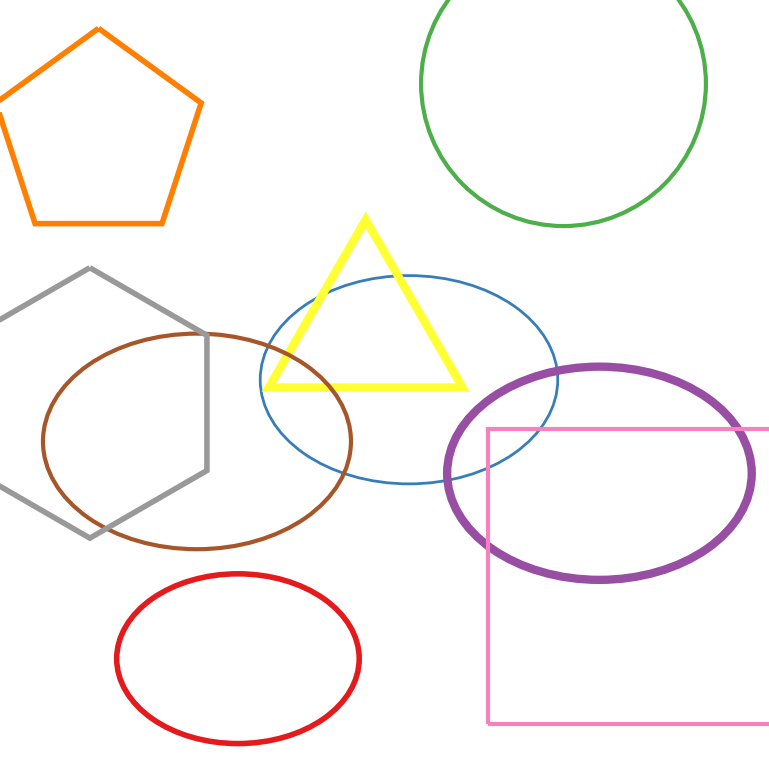[{"shape": "oval", "thickness": 2, "radius": 0.79, "center": [0.309, 0.145]}, {"shape": "oval", "thickness": 1, "radius": 0.97, "center": [0.531, 0.507]}, {"shape": "circle", "thickness": 1.5, "radius": 0.92, "center": [0.732, 0.891]}, {"shape": "oval", "thickness": 3, "radius": 0.99, "center": [0.778, 0.385]}, {"shape": "pentagon", "thickness": 2, "radius": 0.7, "center": [0.128, 0.823]}, {"shape": "triangle", "thickness": 3, "radius": 0.73, "center": [0.475, 0.569]}, {"shape": "oval", "thickness": 1.5, "radius": 1.0, "center": [0.256, 0.427]}, {"shape": "square", "thickness": 1.5, "radius": 0.96, "center": [0.825, 0.252]}, {"shape": "hexagon", "thickness": 2, "radius": 0.88, "center": [0.117, 0.477]}]